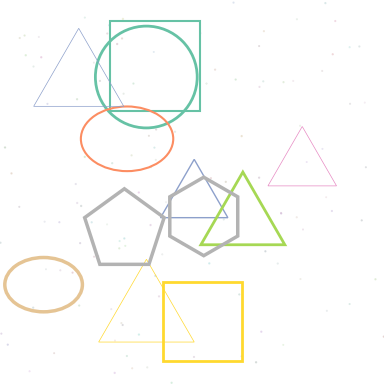[{"shape": "square", "thickness": 1.5, "radius": 0.59, "center": [0.403, 0.828]}, {"shape": "circle", "thickness": 2, "radius": 0.66, "center": [0.38, 0.8]}, {"shape": "oval", "thickness": 1.5, "radius": 0.6, "center": [0.33, 0.639]}, {"shape": "triangle", "thickness": 0.5, "radius": 0.68, "center": [0.204, 0.791]}, {"shape": "triangle", "thickness": 1, "radius": 0.5, "center": [0.504, 0.485]}, {"shape": "triangle", "thickness": 0.5, "radius": 0.51, "center": [0.785, 0.569]}, {"shape": "triangle", "thickness": 2, "radius": 0.63, "center": [0.631, 0.427]}, {"shape": "triangle", "thickness": 0.5, "radius": 0.72, "center": [0.38, 0.183]}, {"shape": "square", "thickness": 2, "radius": 0.51, "center": [0.527, 0.165]}, {"shape": "oval", "thickness": 2.5, "radius": 0.5, "center": [0.113, 0.261]}, {"shape": "hexagon", "thickness": 2.5, "radius": 0.51, "center": [0.529, 0.438]}, {"shape": "pentagon", "thickness": 2.5, "radius": 0.54, "center": [0.323, 0.401]}]